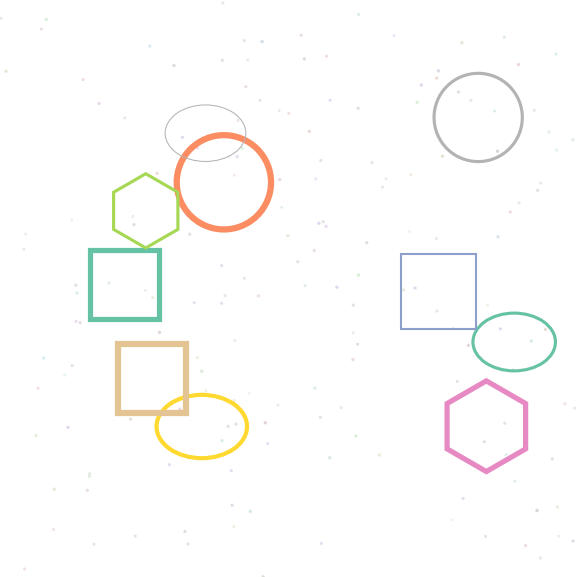[{"shape": "oval", "thickness": 1.5, "radius": 0.36, "center": [0.89, 0.407]}, {"shape": "square", "thickness": 2.5, "radius": 0.3, "center": [0.216, 0.506]}, {"shape": "circle", "thickness": 3, "radius": 0.41, "center": [0.388, 0.683]}, {"shape": "square", "thickness": 1, "radius": 0.32, "center": [0.759, 0.494]}, {"shape": "hexagon", "thickness": 2.5, "radius": 0.39, "center": [0.842, 0.261]}, {"shape": "hexagon", "thickness": 1.5, "radius": 0.32, "center": [0.252, 0.634]}, {"shape": "oval", "thickness": 2, "radius": 0.39, "center": [0.349, 0.261]}, {"shape": "square", "thickness": 3, "radius": 0.3, "center": [0.263, 0.343]}, {"shape": "circle", "thickness": 1.5, "radius": 0.38, "center": [0.828, 0.796]}, {"shape": "oval", "thickness": 0.5, "radius": 0.35, "center": [0.356, 0.768]}]